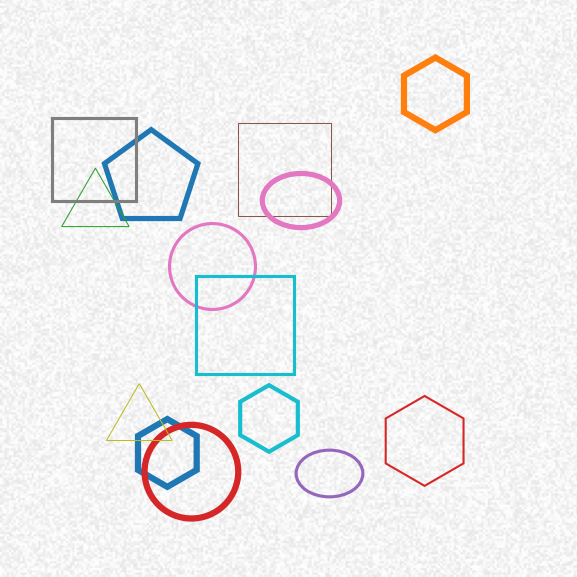[{"shape": "hexagon", "thickness": 3, "radius": 0.29, "center": [0.29, 0.215]}, {"shape": "pentagon", "thickness": 2.5, "radius": 0.43, "center": [0.262, 0.69]}, {"shape": "hexagon", "thickness": 3, "radius": 0.31, "center": [0.754, 0.837]}, {"shape": "triangle", "thickness": 0.5, "radius": 0.34, "center": [0.165, 0.64]}, {"shape": "hexagon", "thickness": 1, "radius": 0.39, "center": [0.735, 0.236]}, {"shape": "circle", "thickness": 3, "radius": 0.41, "center": [0.331, 0.182]}, {"shape": "oval", "thickness": 1.5, "radius": 0.29, "center": [0.571, 0.179]}, {"shape": "square", "thickness": 0.5, "radius": 0.4, "center": [0.493, 0.705]}, {"shape": "oval", "thickness": 2.5, "radius": 0.34, "center": [0.521, 0.652]}, {"shape": "circle", "thickness": 1.5, "radius": 0.37, "center": [0.368, 0.538]}, {"shape": "square", "thickness": 1.5, "radius": 0.36, "center": [0.163, 0.723]}, {"shape": "triangle", "thickness": 0.5, "radius": 0.33, "center": [0.241, 0.269]}, {"shape": "square", "thickness": 1.5, "radius": 0.43, "center": [0.424, 0.436]}, {"shape": "hexagon", "thickness": 2, "radius": 0.29, "center": [0.466, 0.275]}]